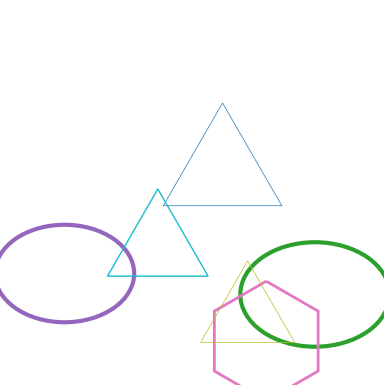[{"shape": "triangle", "thickness": 0.5, "radius": 0.89, "center": [0.578, 0.555]}, {"shape": "oval", "thickness": 3, "radius": 0.97, "center": [0.818, 0.235]}, {"shape": "oval", "thickness": 3, "radius": 0.9, "center": [0.168, 0.29]}, {"shape": "hexagon", "thickness": 2, "radius": 0.78, "center": [0.692, 0.114]}, {"shape": "triangle", "thickness": 0.5, "radius": 0.71, "center": [0.643, 0.181]}, {"shape": "triangle", "thickness": 1, "radius": 0.75, "center": [0.41, 0.358]}]